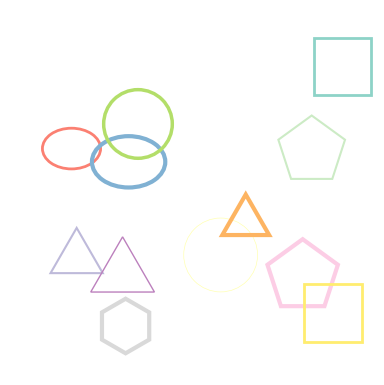[{"shape": "square", "thickness": 2, "radius": 0.37, "center": [0.89, 0.826]}, {"shape": "circle", "thickness": 0.5, "radius": 0.48, "center": [0.573, 0.338]}, {"shape": "triangle", "thickness": 1.5, "radius": 0.39, "center": [0.199, 0.33]}, {"shape": "oval", "thickness": 2, "radius": 0.38, "center": [0.186, 0.614]}, {"shape": "oval", "thickness": 3, "radius": 0.48, "center": [0.334, 0.58]}, {"shape": "triangle", "thickness": 3, "radius": 0.35, "center": [0.638, 0.425]}, {"shape": "circle", "thickness": 2.5, "radius": 0.45, "center": [0.358, 0.678]}, {"shape": "pentagon", "thickness": 3, "radius": 0.48, "center": [0.786, 0.283]}, {"shape": "hexagon", "thickness": 3, "radius": 0.35, "center": [0.326, 0.153]}, {"shape": "triangle", "thickness": 1, "radius": 0.48, "center": [0.318, 0.289]}, {"shape": "pentagon", "thickness": 1.5, "radius": 0.46, "center": [0.81, 0.609]}, {"shape": "square", "thickness": 2, "radius": 0.38, "center": [0.866, 0.187]}]